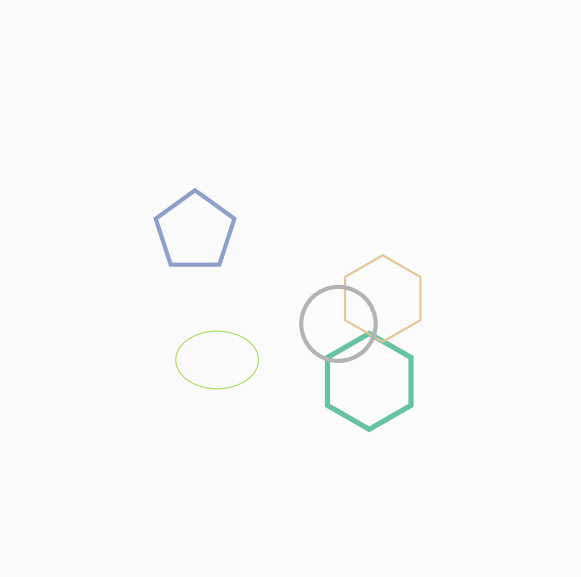[{"shape": "hexagon", "thickness": 2.5, "radius": 0.41, "center": [0.635, 0.339]}, {"shape": "pentagon", "thickness": 2, "radius": 0.36, "center": [0.336, 0.598]}, {"shape": "oval", "thickness": 0.5, "radius": 0.36, "center": [0.374, 0.376]}, {"shape": "hexagon", "thickness": 1, "radius": 0.37, "center": [0.658, 0.482]}, {"shape": "circle", "thickness": 2, "radius": 0.32, "center": [0.582, 0.438]}]